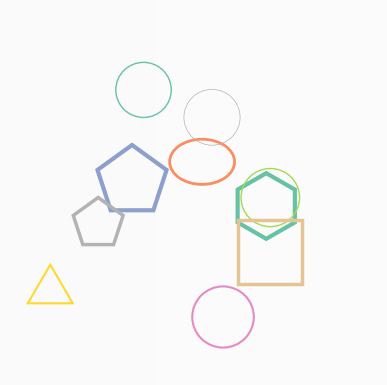[{"shape": "circle", "thickness": 1, "radius": 0.36, "center": [0.37, 0.766]}, {"shape": "hexagon", "thickness": 3, "radius": 0.43, "center": [0.687, 0.465]}, {"shape": "oval", "thickness": 2, "radius": 0.42, "center": [0.522, 0.58]}, {"shape": "pentagon", "thickness": 3, "radius": 0.47, "center": [0.341, 0.53]}, {"shape": "circle", "thickness": 1.5, "radius": 0.4, "center": [0.576, 0.177]}, {"shape": "circle", "thickness": 1, "radius": 0.38, "center": [0.698, 0.487]}, {"shape": "triangle", "thickness": 1.5, "radius": 0.33, "center": [0.13, 0.246]}, {"shape": "square", "thickness": 2.5, "radius": 0.41, "center": [0.697, 0.346]}, {"shape": "pentagon", "thickness": 2.5, "radius": 0.34, "center": [0.253, 0.419]}, {"shape": "circle", "thickness": 0.5, "radius": 0.36, "center": [0.547, 0.695]}]